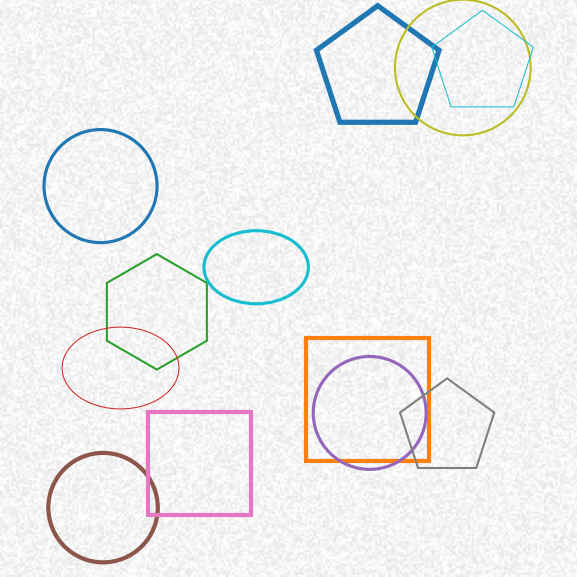[{"shape": "pentagon", "thickness": 2.5, "radius": 0.56, "center": [0.654, 0.878]}, {"shape": "circle", "thickness": 1.5, "radius": 0.49, "center": [0.174, 0.677]}, {"shape": "square", "thickness": 2, "radius": 0.53, "center": [0.637, 0.307]}, {"shape": "hexagon", "thickness": 1, "radius": 0.5, "center": [0.272, 0.459]}, {"shape": "oval", "thickness": 0.5, "radius": 0.51, "center": [0.209, 0.362]}, {"shape": "circle", "thickness": 1.5, "radius": 0.49, "center": [0.64, 0.284]}, {"shape": "circle", "thickness": 2, "radius": 0.47, "center": [0.178, 0.12]}, {"shape": "square", "thickness": 2, "radius": 0.45, "center": [0.346, 0.196]}, {"shape": "pentagon", "thickness": 1, "radius": 0.43, "center": [0.774, 0.258]}, {"shape": "circle", "thickness": 1, "radius": 0.59, "center": [0.801, 0.882]}, {"shape": "pentagon", "thickness": 0.5, "radius": 0.46, "center": [0.835, 0.889]}, {"shape": "oval", "thickness": 1.5, "radius": 0.45, "center": [0.444, 0.536]}]